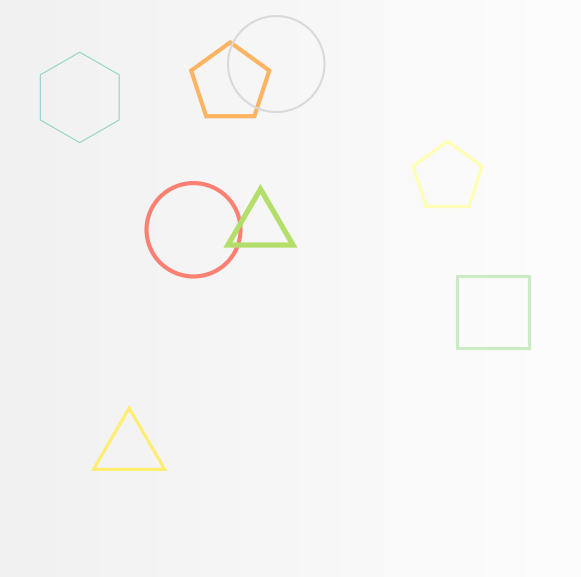[{"shape": "hexagon", "thickness": 0.5, "radius": 0.39, "center": [0.137, 0.83]}, {"shape": "pentagon", "thickness": 1.5, "radius": 0.31, "center": [0.77, 0.692]}, {"shape": "circle", "thickness": 2, "radius": 0.4, "center": [0.333, 0.601]}, {"shape": "pentagon", "thickness": 2, "radius": 0.35, "center": [0.396, 0.855]}, {"shape": "triangle", "thickness": 2.5, "radius": 0.32, "center": [0.448, 0.607]}, {"shape": "circle", "thickness": 1, "radius": 0.42, "center": [0.475, 0.888]}, {"shape": "square", "thickness": 1.5, "radius": 0.31, "center": [0.848, 0.459]}, {"shape": "triangle", "thickness": 1.5, "radius": 0.35, "center": [0.222, 0.222]}]